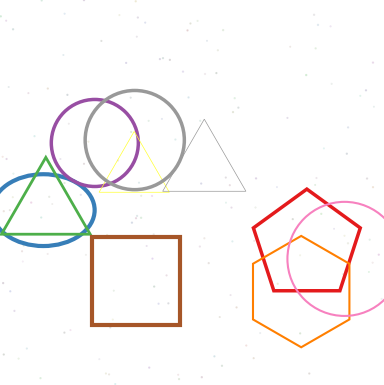[{"shape": "pentagon", "thickness": 2.5, "radius": 0.73, "center": [0.797, 0.363]}, {"shape": "oval", "thickness": 3, "radius": 0.67, "center": [0.113, 0.454]}, {"shape": "triangle", "thickness": 2, "radius": 0.67, "center": [0.119, 0.458]}, {"shape": "circle", "thickness": 2.5, "radius": 0.57, "center": [0.246, 0.629]}, {"shape": "hexagon", "thickness": 1.5, "radius": 0.72, "center": [0.782, 0.243]}, {"shape": "triangle", "thickness": 0.5, "radius": 0.53, "center": [0.349, 0.553]}, {"shape": "square", "thickness": 3, "radius": 0.57, "center": [0.352, 0.27]}, {"shape": "circle", "thickness": 1.5, "radius": 0.74, "center": [0.895, 0.328]}, {"shape": "triangle", "thickness": 0.5, "radius": 0.62, "center": [0.531, 0.566]}, {"shape": "circle", "thickness": 2.5, "radius": 0.64, "center": [0.35, 0.636]}]